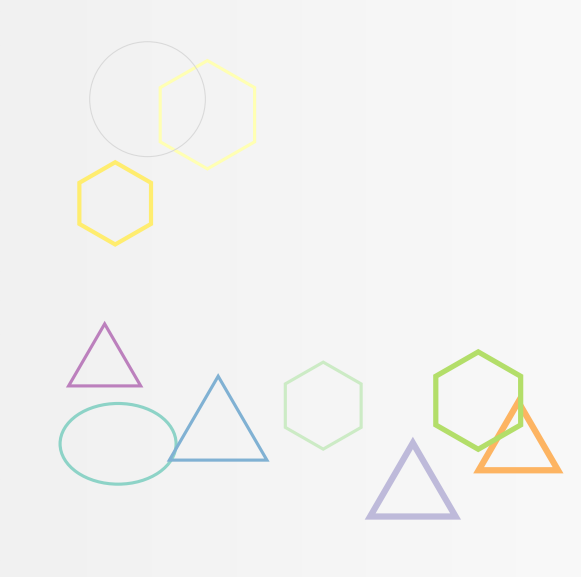[{"shape": "oval", "thickness": 1.5, "radius": 0.5, "center": [0.203, 0.231]}, {"shape": "hexagon", "thickness": 1.5, "radius": 0.47, "center": [0.357, 0.8]}, {"shape": "triangle", "thickness": 3, "radius": 0.42, "center": [0.71, 0.147]}, {"shape": "triangle", "thickness": 1.5, "radius": 0.48, "center": [0.375, 0.251]}, {"shape": "triangle", "thickness": 3, "radius": 0.39, "center": [0.892, 0.224]}, {"shape": "hexagon", "thickness": 2.5, "radius": 0.42, "center": [0.823, 0.305]}, {"shape": "circle", "thickness": 0.5, "radius": 0.5, "center": [0.254, 0.827]}, {"shape": "triangle", "thickness": 1.5, "radius": 0.36, "center": [0.18, 0.367]}, {"shape": "hexagon", "thickness": 1.5, "radius": 0.38, "center": [0.556, 0.297]}, {"shape": "hexagon", "thickness": 2, "radius": 0.36, "center": [0.198, 0.647]}]